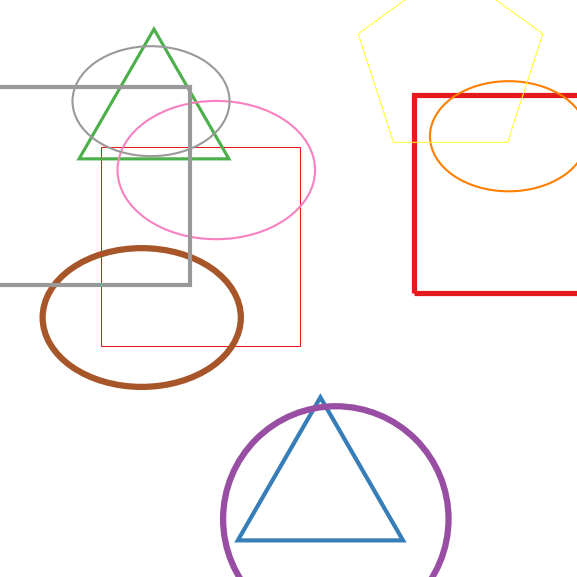[{"shape": "square", "thickness": 0.5, "radius": 0.86, "center": [0.347, 0.572]}, {"shape": "square", "thickness": 2.5, "radius": 0.86, "center": [0.889, 0.664]}, {"shape": "triangle", "thickness": 2, "radius": 0.83, "center": [0.555, 0.146]}, {"shape": "triangle", "thickness": 1.5, "radius": 0.75, "center": [0.267, 0.799]}, {"shape": "circle", "thickness": 3, "radius": 0.98, "center": [0.582, 0.1]}, {"shape": "oval", "thickness": 1, "radius": 0.68, "center": [0.881, 0.763]}, {"shape": "pentagon", "thickness": 0.5, "radius": 0.84, "center": [0.78, 0.889]}, {"shape": "oval", "thickness": 3, "radius": 0.86, "center": [0.245, 0.449]}, {"shape": "oval", "thickness": 1, "radius": 0.86, "center": [0.375, 0.705]}, {"shape": "oval", "thickness": 1, "radius": 0.68, "center": [0.262, 0.824]}, {"shape": "square", "thickness": 2, "radius": 0.86, "center": [0.157, 0.677]}]